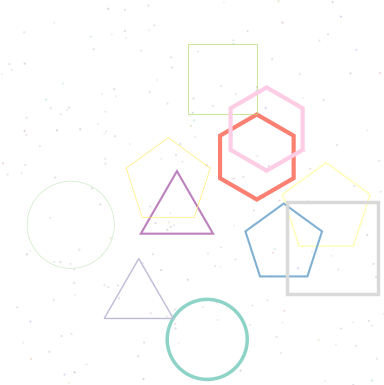[{"shape": "circle", "thickness": 2.5, "radius": 0.52, "center": [0.538, 0.118]}, {"shape": "pentagon", "thickness": 1, "radius": 0.6, "center": [0.847, 0.458]}, {"shape": "triangle", "thickness": 1, "radius": 0.52, "center": [0.36, 0.225]}, {"shape": "hexagon", "thickness": 3, "radius": 0.55, "center": [0.667, 0.592]}, {"shape": "pentagon", "thickness": 1.5, "radius": 0.52, "center": [0.737, 0.367]}, {"shape": "square", "thickness": 0.5, "radius": 0.45, "center": [0.578, 0.795]}, {"shape": "hexagon", "thickness": 3, "radius": 0.54, "center": [0.692, 0.665]}, {"shape": "square", "thickness": 2.5, "radius": 0.59, "center": [0.864, 0.356]}, {"shape": "triangle", "thickness": 1.5, "radius": 0.54, "center": [0.46, 0.447]}, {"shape": "circle", "thickness": 0.5, "radius": 0.57, "center": [0.184, 0.416]}, {"shape": "pentagon", "thickness": 0.5, "radius": 0.57, "center": [0.437, 0.528]}]